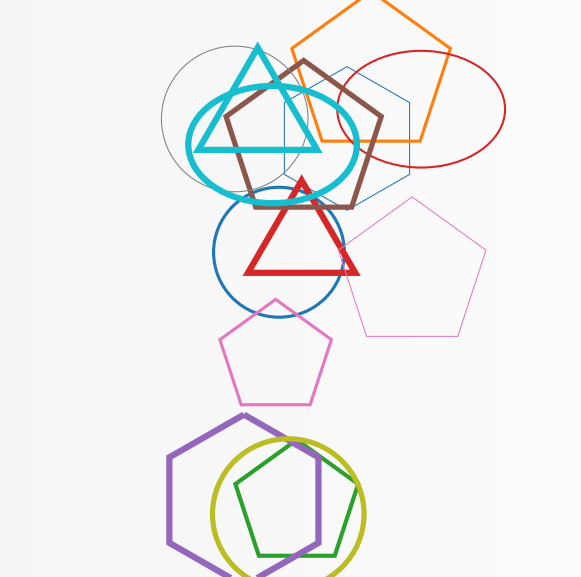[{"shape": "circle", "thickness": 1.5, "radius": 0.56, "center": [0.48, 0.562]}, {"shape": "hexagon", "thickness": 0.5, "radius": 0.62, "center": [0.597, 0.759]}, {"shape": "pentagon", "thickness": 1.5, "radius": 0.72, "center": [0.638, 0.871]}, {"shape": "pentagon", "thickness": 2, "radius": 0.56, "center": [0.511, 0.127]}, {"shape": "oval", "thickness": 1, "radius": 0.72, "center": [0.725, 0.81]}, {"shape": "triangle", "thickness": 3, "radius": 0.53, "center": [0.519, 0.58]}, {"shape": "hexagon", "thickness": 3, "radius": 0.74, "center": [0.42, 0.133]}, {"shape": "pentagon", "thickness": 2.5, "radius": 0.7, "center": [0.522, 0.754]}, {"shape": "pentagon", "thickness": 0.5, "radius": 0.67, "center": [0.709, 0.525]}, {"shape": "pentagon", "thickness": 1.5, "radius": 0.5, "center": [0.474, 0.38]}, {"shape": "circle", "thickness": 0.5, "radius": 0.63, "center": [0.404, 0.793]}, {"shape": "circle", "thickness": 2.5, "radius": 0.65, "center": [0.496, 0.109]}, {"shape": "oval", "thickness": 3, "radius": 0.73, "center": [0.469, 0.749]}, {"shape": "triangle", "thickness": 3, "radius": 0.59, "center": [0.443, 0.799]}]